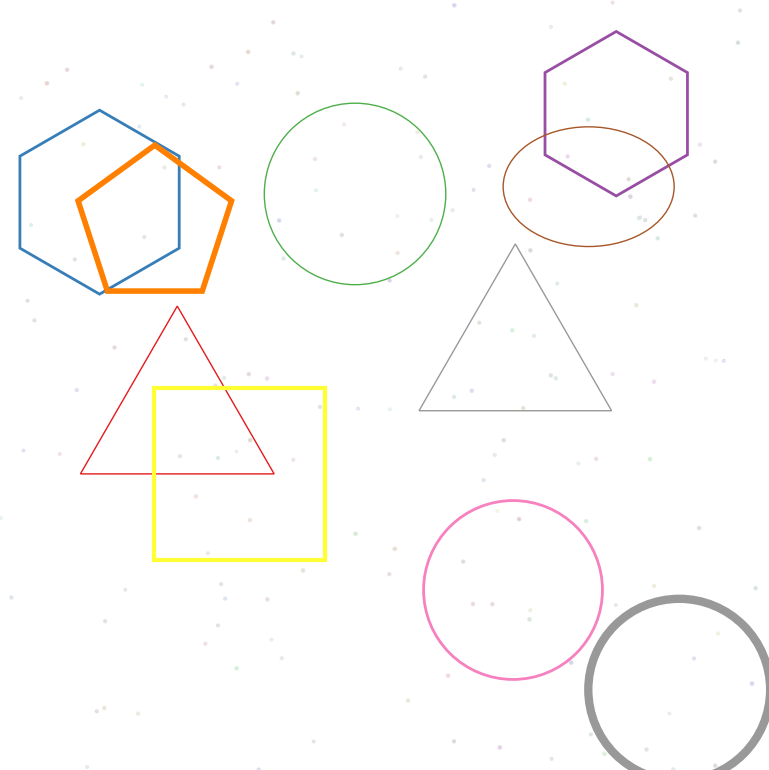[{"shape": "triangle", "thickness": 0.5, "radius": 0.73, "center": [0.23, 0.457]}, {"shape": "hexagon", "thickness": 1, "radius": 0.6, "center": [0.129, 0.737]}, {"shape": "circle", "thickness": 0.5, "radius": 0.59, "center": [0.461, 0.748]}, {"shape": "hexagon", "thickness": 1, "radius": 0.53, "center": [0.8, 0.852]}, {"shape": "pentagon", "thickness": 2, "radius": 0.52, "center": [0.201, 0.707]}, {"shape": "square", "thickness": 1.5, "radius": 0.56, "center": [0.311, 0.385]}, {"shape": "oval", "thickness": 0.5, "radius": 0.56, "center": [0.764, 0.758]}, {"shape": "circle", "thickness": 1, "radius": 0.58, "center": [0.666, 0.234]}, {"shape": "triangle", "thickness": 0.5, "radius": 0.72, "center": [0.669, 0.539]}, {"shape": "circle", "thickness": 3, "radius": 0.59, "center": [0.882, 0.104]}]